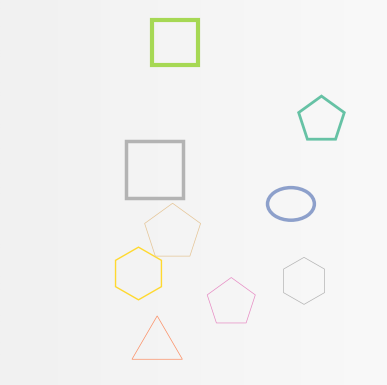[{"shape": "pentagon", "thickness": 2, "radius": 0.31, "center": [0.83, 0.688]}, {"shape": "triangle", "thickness": 0.5, "radius": 0.38, "center": [0.406, 0.104]}, {"shape": "oval", "thickness": 2.5, "radius": 0.3, "center": [0.751, 0.47]}, {"shape": "pentagon", "thickness": 0.5, "radius": 0.33, "center": [0.597, 0.214]}, {"shape": "square", "thickness": 3, "radius": 0.3, "center": [0.453, 0.89]}, {"shape": "hexagon", "thickness": 1, "radius": 0.34, "center": [0.357, 0.29]}, {"shape": "pentagon", "thickness": 0.5, "radius": 0.38, "center": [0.445, 0.396]}, {"shape": "square", "thickness": 2.5, "radius": 0.37, "center": [0.399, 0.56]}, {"shape": "hexagon", "thickness": 0.5, "radius": 0.31, "center": [0.785, 0.27]}]